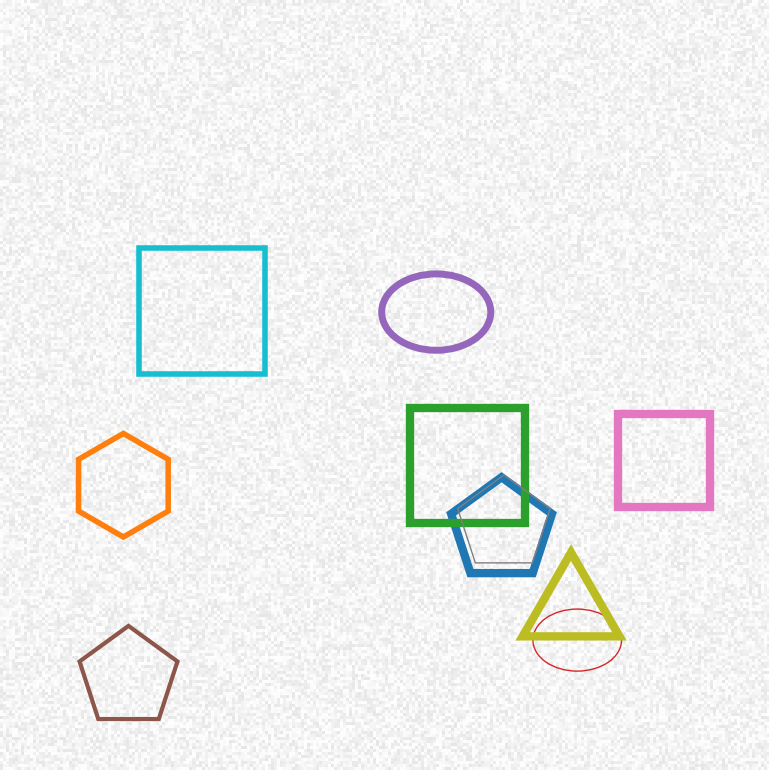[{"shape": "pentagon", "thickness": 3, "radius": 0.34, "center": [0.651, 0.311]}, {"shape": "hexagon", "thickness": 2, "radius": 0.34, "center": [0.16, 0.37]}, {"shape": "square", "thickness": 3, "radius": 0.37, "center": [0.607, 0.395]}, {"shape": "oval", "thickness": 0.5, "radius": 0.29, "center": [0.75, 0.169]}, {"shape": "oval", "thickness": 2.5, "radius": 0.35, "center": [0.567, 0.595]}, {"shape": "pentagon", "thickness": 1.5, "radius": 0.33, "center": [0.167, 0.12]}, {"shape": "square", "thickness": 3, "radius": 0.3, "center": [0.862, 0.402]}, {"shape": "pentagon", "thickness": 0.5, "radius": 0.32, "center": [0.654, 0.32]}, {"shape": "triangle", "thickness": 3, "radius": 0.36, "center": [0.742, 0.21]}, {"shape": "square", "thickness": 2, "radius": 0.41, "center": [0.263, 0.596]}]